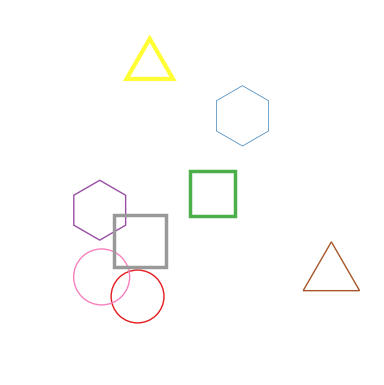[{"shape": "circle", "thickness": 1, "radius": 0.34, "center": [0.357, 0.23]}, {"shape": "hexagon", "thickness": 0.5, "radius": 0.39, "center": [0.63, 0.699]}, {"shape": "square", "thickness": 2.5, "radius": 0.3, "center": [0.552, 0.497]}, {"shape": "hexagon", "thickness": 1, "radius": 0.39, "center": [0.259, 0.454]}, {"shape": "triangle", "thickness": 3, "radius": 0.35, "center": [0.389, 0.83]}, {"shape": "triangle", "thickness": 1, "radius": 0.42, "center": [0.861, 0.287]}, {"shape": "circle", "thickness": 1, "radius": 0.36, "center": [0.264, 0.281]}, {"shape": "square", "thickness": 2.5, "radius": 0.34, "center": [0.363, 0.375]}]